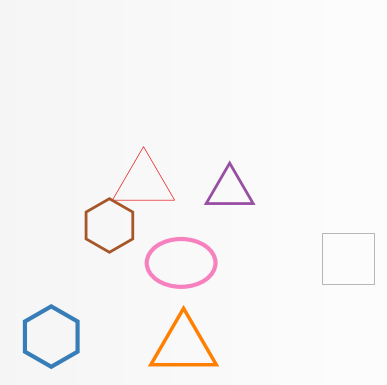[{"shape": "triangle", "thickness": 0.5, "radius": 0.46, "center": [0.37, 0.526]}, {"shape": "hexagon", "thickness": 3, "radius": 0.39, "center": [0.132, 0.126]}, {"shape": "triangle", "thickness": 2, "radius": 0.35, "center": [0.593, 0.506]}, {"shape": "triangle", "thickness": 2.5, "radius": 0.49, "center": [0.474, 0.101]}, {"shape": "hexagon", "thickness": 2, "radius": 0.35, "center": [0.282, 0.414]}, {"shape": "oval", "thickness": 3, "radius": 0.44, "center": [0.467, 0.317]}, {"shape": "square", "thickness": 0.5, "radius": 0.34, "center": [0.898, 0.329]}]